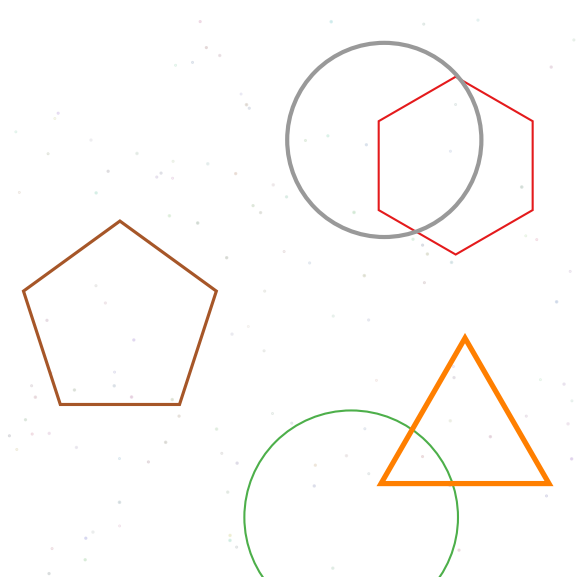[{"shape": "hexagon", "thickness": 1, "radius": 0.77, "center": [0.789, 0.712]}, {"shape": "circle", "thickness": 1, "radius": 0.92, "center": [0.608, 0.103]}, {"shape": "triangle", "thickness": 2.5, "radius": 0.84, "center": [0.805, 0.246]}, {"shape": "pentagon", "thickness": 1.5, "radius": 0.88, "center": [0.208, 0.441]}, {"shape": "circle", "thickness": 2, "radius": 0.84, "center": [0.665, 0.757]}]